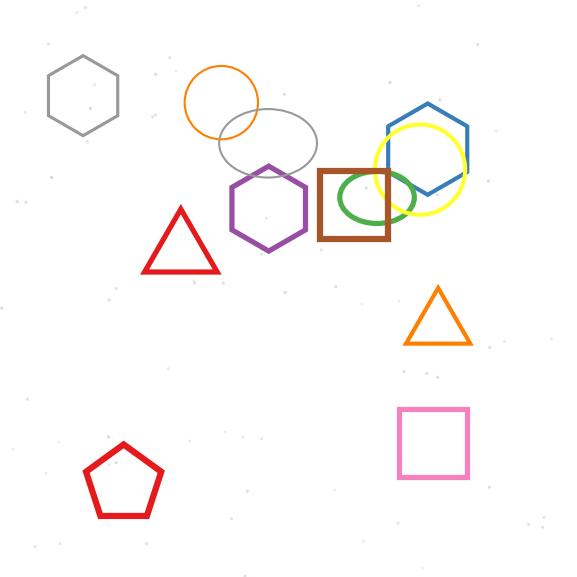[{"shape": "pentagon", "thickness": 3, "radius": 0.34, "center": [0.214, 0.161]}, {"shape": "triangle", "thickness": 2.5, "radius": 0.36, "center": [0.313, 0.564]}, {"shape": "hexagon", "thickness": 2, "radius": 0.4, "center": [0.741, 0.741]}, {"shape": "oval", "thickness": 2.5, "radius": 0.32, "center": [0.653, 0.657]}, {"shape": "hexagon", "thickness": 2.5, "radius": 0.37, "center": [0.465, 0.638]}, {"shape": "circle", "thickness": 1, "radius": 0.32, "center": [0.383, 0.821]}, {"shape": "triangle", "thickness": 2, "radius": 0.32, "center": [0.759, 0.436]}, {"shape": "circle", "thickness": 2, "radius": 0.39, "center": [0.727, 0.705]}, {"shape": "square", "thickness": 3, "radius": 0.29, "center": [0.613, 0.644]}, {"shape": "square", "thickness": 2.5, "radius": 0.29, "center": [0.75, 0.232]}, {"shape": "hexagon", "thickness": 1.5, "radius": 0.35, "center": [0.144, 0.833]}, {"shape": "oval", "thickness": 1, "radius": 0.42, "center": [0.464, 0.751]}]